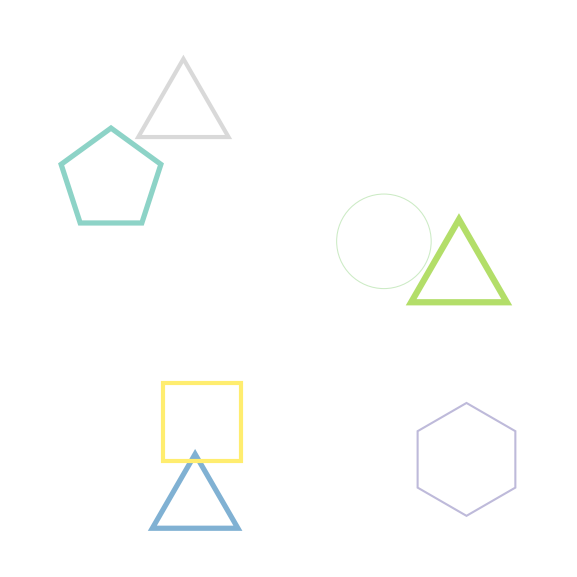[{"shape": "pentagon", "thickness": 2.5, "radius": 0.45, "center": [0.192, 0.687]}, {"shape": "hexagon", "thickness": 1, "radius": 0.49, "center": [0.808, 0.204]}, {"shape": "triangle", "thickness": 2.5, "radius": 0.43, "center": [0.338, 0.127]}, {"shape": "triangle", "thickness": 3, "radius": 0.48, "center": [0.795, 0.524]}, {"shape": "triangle", "thickness": 2, "radius": 0.45, "center": [0.318, 0.807]}, {"shape": "circle", "thickness": 0.5, "radius": 0.41, "center": [0.665, 0.581]}, {"shape": "square", "thickness": 2, "radius": 0.34, "center": [0.35, 0.268]}]